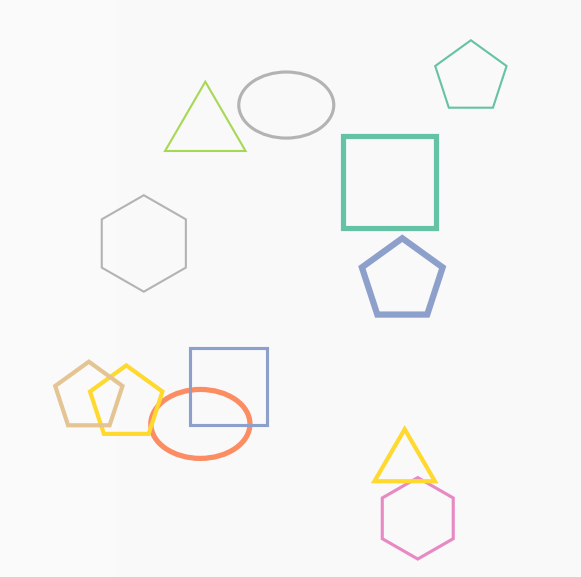[{"shape": "square", "thickness": 2.5, "radius": 0.4, "center": [0.671, 0.684]}, {"shape": "pentagon", "thickness": 1, "radius": 0.32, "center": [0.81, 0.865]}, {"shape": "oval", "thickness": 2.5, "radius": 0.43, "center": [0.345, 0.265]}, {"shape": "square", "thickness": 1.5, "radius": 0.33, "center": [0.393, 0.33]}, {"shape": "pentagon", "thickness": 3, "radius": 0.37, "center": [0.692, 0.514]}, {"shape": "hexagon", "thickness": 1.5, "radius": 0.35, "center": [0.719, 0.102]}, {"shape": "triangle", "thickness": 1, "radius": 0.4, "center": [0.353, 0.778]}, {"shape": "triangle", "thickness": 2, "radius": 0.3, "center": [0.696, 0.196]}, {"shape": "pentagon", "thickness": 2, "radius": 0.33, "center": [0.217, 0.301]}, {"shape": "pentagon", "thickness": 2, "radius": 0.3, "center": [0.153, 0.312]}, {"shape": "hexagon", "thickness": 1, "radius": 0.42, "center": [0.247, 0.578]}, {"shape": "oval", "thickness": 1.5, "radius": 0.41, "center": [0.493, 0.817]}]